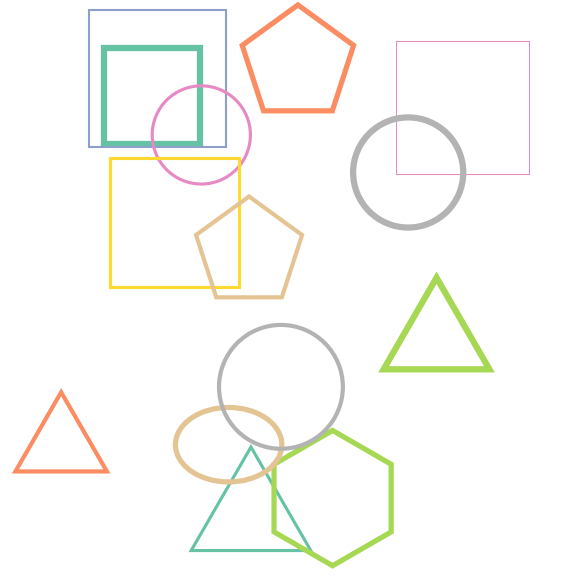[{"shape": "square", "thickness": 3, "radius": 0.41, "center": [0.263, 0.833]}, {"shape": "triangle", "thickness": 1.5, "radius": 0.6, "center": [0.435, 0.106]}, {"shape": "pentagon", "thickness": 2.5, "radius": 0.51, "center": [0.516, 0.889]}, {"shape": "triangle", "thickness": 2, "radius": 0.46, "center": [0.106, 0.229]}, {"shape": "square", "thickness": 1, "radius": 0.59, "center": [0.273, 0.863]}, {"shape": "square", "thickness": 0.5, "radius": 0.57, "center": [0.8, 0.812]}, {"shape": "circle", "thickness": 1.5, "radius": 0.43, "center": [0.349, 0.765]}, {"shape": "hexagon", "thickness": 2.5, "radius": 0.59, "center": [0.576, 0.137]}, {"shape": "triangle", "thickness": 3, "radius": 0.53, "center": [0.756, 0.413]}, {"shape": "square", "thickness": 1.5, "radius": 0.56, "center": [0.302, 0.614]}, {"shape": "oval", "thickness": 2.5, "radius": 0.46, "center": [0.396, 0.229]}, {"shape": "pentagon", "thickness": 2, "radius": 0.48, "center": [0.431, 0.562]}, {"shape": "circle", "thickness": 3, "radius": 0.48, "center": [0.707, 0.7]}, {"shape": "circle", "thickness": 2, "radius": 0.54, "center": [0.486, 0.329]}]